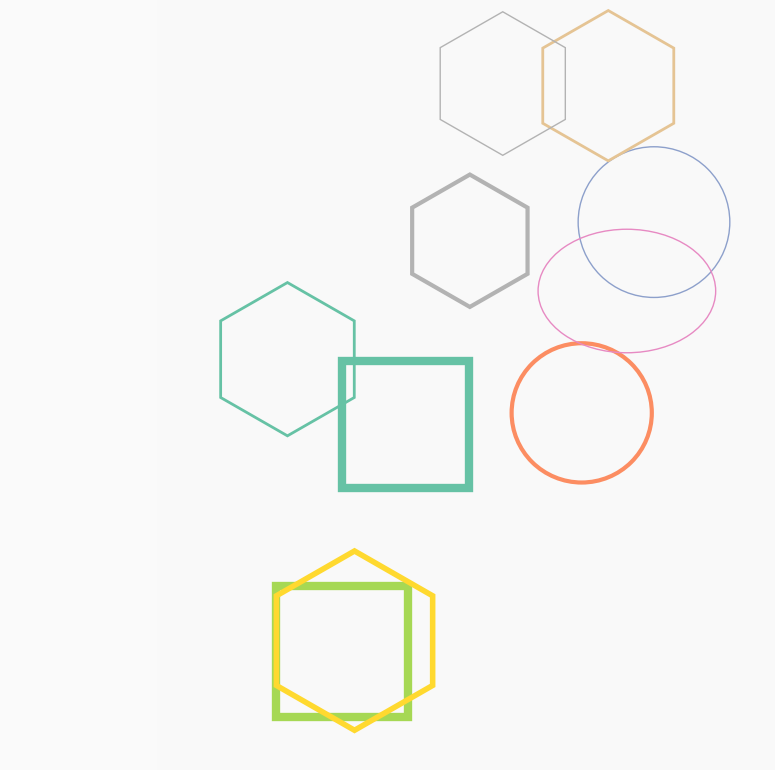[{"shape": "hexagon", "thickness": 1, "radius": 0.5, "center": [0.371, 0.534]}, {"shape": "square", "thickness": 3, "radius": 0.41, "center": [0.523, 0.449]}, {"shape": "circle", "thickness": 1.5, "radius": 0.45, "center": [0.751, 0.464]}, {"shape": "circle", "thickness": 0.5, "radius": 0.49, "center": [0.844, 0.712]}, {"shape": "oval", "thickness": 0.5, "radius": 0.57, "center": [0.809, 0.622]}, {"shape": "square", "thickness": 3, "radius": 0.43, "center": [0.441, 0.154]}, {"shape": "hexagon", "thickness": 2, "radius": 0.58, "center": [0.457, 0.168]}, {"shape": "hexagon", "thickness": 1, "radius": 0.49, "center": [0.785, 0.889]}, {"shape": "hexagon", "thickness": 0.5, "radius": 0.47, "center": [0.649, 0.892]}, {"shape": "hexagon", "thickness": 1.5, "radius": 0.43, "center": [0.606, 0.687]}]